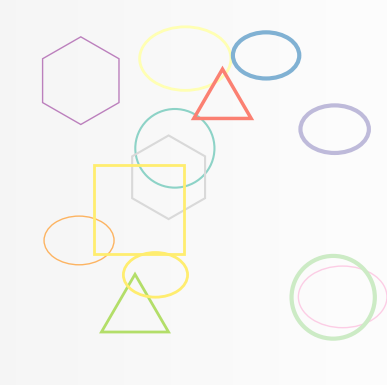[{"shape": "circle", "thickness": 1.5, "radius": 0.51, "center": [0.451, 0.615]}, {"shape": "oval", "thickness": 2, "radius": 0.59, "center": [0.478, 0.848]}, {"shape": "oval", "thickness": 3, "radius": 0.44, "center": [0.864, 0.664]}, {"shape": "triangle", "thickness": 2.5, "radius": 0.43, "center": [0.574, 0.735]}, {"shape": "oval", "thickness": 3, "radius": 0.43, "center": [0.687, 0.856]}, {"shape": "oval", "thickness": 1, "radius": 0.45, "center": [0.204, 0.375]}, {"shape": "triangle", "thickness": 2, "radius": 0.5, "center": [0.348, 0.188]}, {"shape": "oval", "thickness": 1, "radius": 0.57, "center": [0.884, 0.229]}, {"shape": "hexagon", "thickness": 1.5, "radius": 0.54, "center": [0.435, 0.54]}, {"shape": "hexagon", "thickness": 1, "radius": 0.57, "center": [0.208, 0.79]}, {"shape": "circle", "thickness": 3, "radius": 0.54, "center": [0.86, 0.228]}, {"shape": "oval", "thickness": 2, "radius": 0.41, "center": [0.401, 0.286]}, {"shape": "square", "thickness": 2, "radius": 0.58, "center": [0.359, 0.456]}]